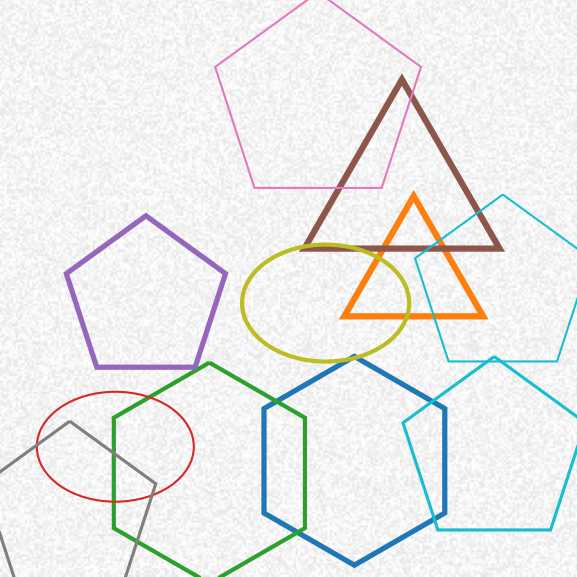[{"shape": "hexagon", "thickness": 2.5, "radius": 0.9, "center": [0.614, 0.201]}, {"shape": "triangle", "thickness": 3, "radius": 0.69, "center": [0.716, 0.521]}, {"shape": "hexagon", "thickness": 2, "radius": 0.96, "center": [0.363, 0.18]}, {"shape": "oval", "thickness": 1, "radius": 0.68, "center": [0.2, 0.226]}, {"shape": "pentagon", "thickness": 2.5, "radius": 0.72, "center": [0.253, 0.481]}, {"shape": "triangle", "thickness": 3, "radius": 0.98, "center": [0.696, 0.666]}, {"shape": "pentagon", "thickness": 1, "radius": 0.94, "center": [0.551, 0.825]}, {"shape": "pentagon", "thickness": 1.5, "radius": 0.78, "center": [0.121, 0.113]}, {"shape": "oval", "thickness": 2, "radius": 0.72, "center": [0.564, 0.474]}, {"shape": "pentagon", "thickness": 1, "radius": 0.8, "center": [0.871, 0.502]}, {"shape": "pentagon", "thickness": 1.5, "radius": 0.83, "center": [0.856, 0.216]}]